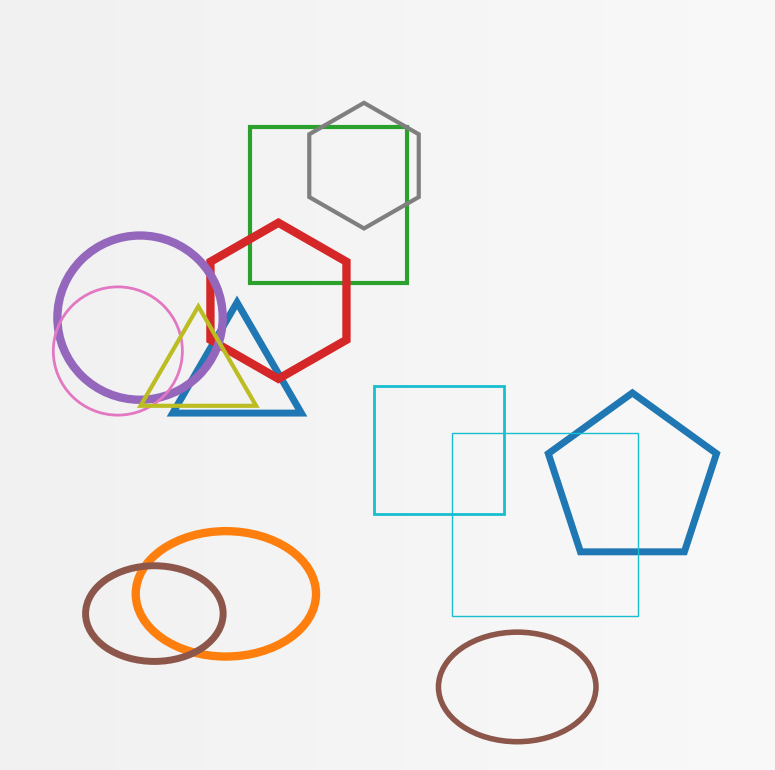[{"shape": "pentagon", "thickness": 2.5, "radius": 0.57, "center": [0.816, 0.376]}, {"shape": "triangle", "thickness": 2.5, "radius": 0.48, "center": [0.306, 0.511]}, {"shape": "oval", "thickness": 3, "radius": 0.58, "center": [0.291, 0.229]}, {"shape": "square", "thickness": 1.5, "radius": 0.51, "center": [0.424, 0.733]}, {"shape": "hexagon", "thickness": 3, "radius": 0.51, "center": [0.359, 0.609]}, {"shape": "circle", "thickness": 3, "radius": 0.53, "center": [0.181, 0.587]}, {"shape": "oval", "thickness": 2, "radius": 0.51, "center": [0.667, 0.108]}, {"shape": "oval", "thickness": 2.5, "radius": 0.44, "center": [0.199, 0.203]}, {"shape": "circle", "thickness": 1, "radius": 0.42, "center": [0.152, 0.544]}, {"shape": "hexagon", "thickness": 1.5, "radius": 0.41, "center": [0.47, 0.785]}, {"shape": "triangle", "thickness": 1.5, "radius": 0.43, "center": [0.256, 0.516]}, {"shape": "square", "thickness": 0.5, "radius": 0.6, "center": [0.703, 0.319]}, {"shape": "square", "thickness": 1, "radius": 0.42, "center": [0.566, 0.416]}]